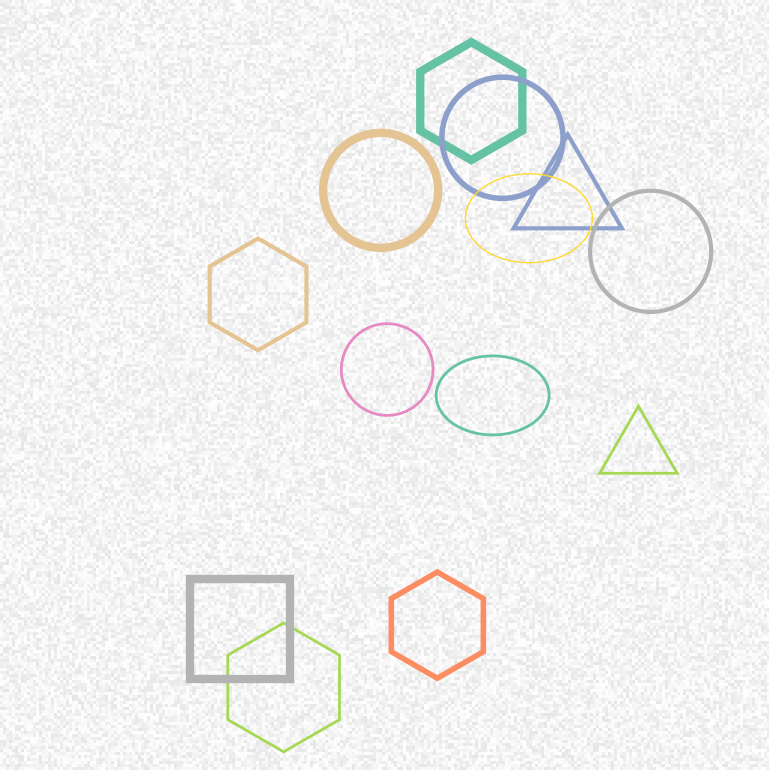[{"shape": "oval", "thickness": 1, "radius": 0.37, "center": [0.64, 0.486]}, {"shape": "hexagon", "thickness": 3, "radius": 0.38, "center": [0.612, 0.869]}, {"shape": "hexagon", "thickness": 2, "radius": 0.34, "center": [0.568, 0.188]}, {"shape": "circle", "thickness": 2, "radius": 0.39, "center": [0.653, 0.821]}, {"shape": "triangle", "thickness": 1.5, "radius": 0.41, "center": [0.737, 0.744]}, {"shape": "circle", "thickness": 1, "radius": 0.3, "center": [0.503, 0.52]}, {"shape": "hexagon", "thickness": 1, "radius": 0.42, "center": [0.368, 0.107]}, {"shape": "triangle", "thickness": 1, "radius": 0.29, "center": [0.829, 0.414]}, {"shape": "oval", "thickness": 0.5, "radius": 0.41, "center": [0.687, 0.717]}, {"shape": "hexagon", "thickness": 1.5, "radius": 0.36, "center": [0.335, 0.618]}, {"shape": "circle", "thickness": 3, "radius": 0.37, "center": [0.494, 0.753]}, {"shape": "square", "thickness": 3, "radius": 0.32, "center": [0.312, 0.183]}, {"shape": "circle", "thickness": 1.5, "radius": 0.39, "center": [0.845, 0.674]}]